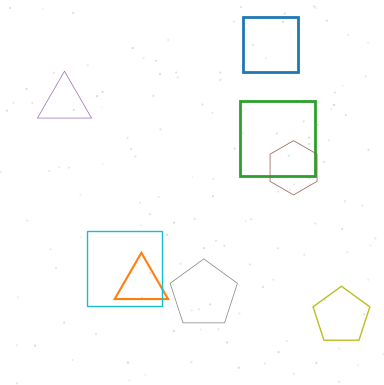[{"shape": "square", "thickness": 2, "radius": 0.36, "center": [0.702, 0.885]}, {"shape": "triangle", "thickness": 1.5, "radius": 0.4, "center": [0.367, 0.263]}, {"shape": "square", "thickness": 2, "radius": 0.48, "center": [0.721, 0.64]}, {"shape": "triangle", "thickness": 0.5, "radius": 0.41, "center": [0.167, 0.734]}, {"shape": "hexagon", "thickness": 0.5, "radius": 0.35, "center": [0.762, 0.564]}, {"shape": "pentagon", "thickness": 0.5, "radius": 0.46, "center": [0.529, 0.236]}, {"shape": "pentagon", "thickness": 1, "radius": 0.39, "center": [0.887, 0.179]}, {"shape": "square", "thickness": 1, "radius": 0.49, "center": [0.324, 0.302]}]